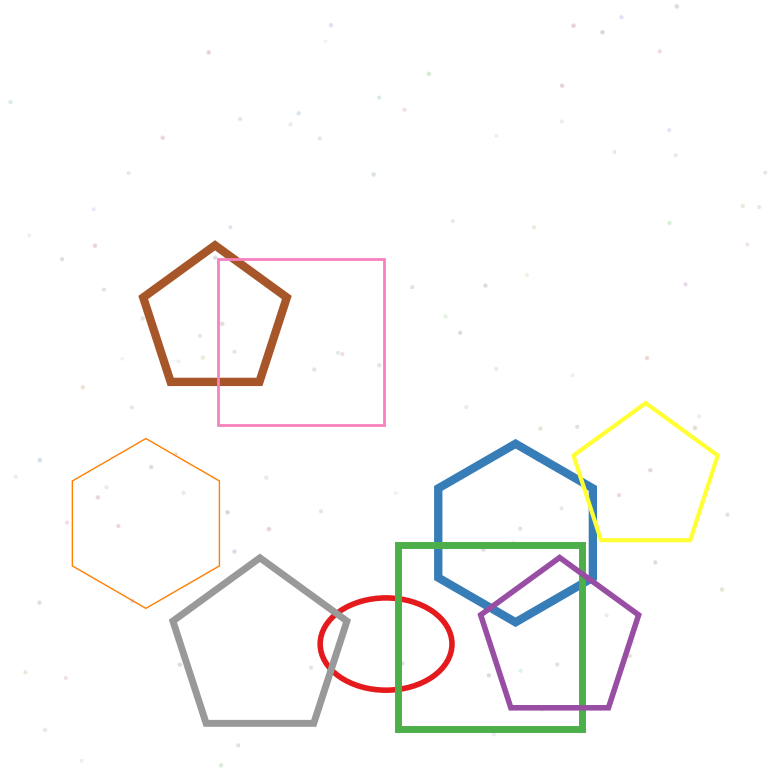[{"shape": "oval", "thickness": 2, "radius": 0.43, "center": [0.501, 0.164]}, {"shape": "hexagon", "thickness": 3, "radius": 0.58, "center": [0.67, 0.308]}, {"shape": "square", "thickness": 2.5, "radius": 0.6, "center": [0.636, 0.172]}, {"shape": "pentagon", "thickness": 2, "radius": 0.54, "center": [0.727, 0.168]}, {"shape": "hexagon", "thickness": 0.5, "radius": 0.55, "center": [0.189, 0.32]}, {"shape": "pentagon", "thickness": 1.5, "radius": 0.49, "center": [0.838, 0.378]}, {"shape": "pentagon", "thickness": 3, "radius": 0.49, "center": [0.279, 0.583]}, {"shape": "square", "thickness": 1, "radius": 0.54, "center": [0.391, 0.555]}, {"shape": "pentagon", "thickness": 2.5, "radius": 0.59, "center": [0.338, 0.157]}]